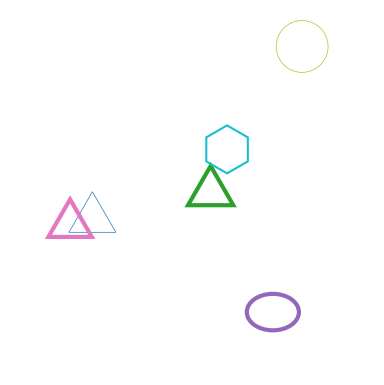[{"shape": "triangle", "thickness": 0.5, "radius": 0.35, "center": [0.24, 0.432]}, {"shape": "triangle", "thickness": 3, "radius": 0.34, "center": [0.547, 0.501]}, {"shape": "oval", "thickness": 3, "radius": 0.34, "center": [0.709, 0.189]}, {"shape": "triangle", "thickness": 3, "radius": 0.33, "center": [0.182, 0.417]}, {"shape": "circle", "thickness": 0.5, "radius": 0.34, "center": [0.785, 0.879]}, {"shape": "hexagon", "thickness": 1.5, "radius": 0.31, "center": [0.59, 0.612]}]